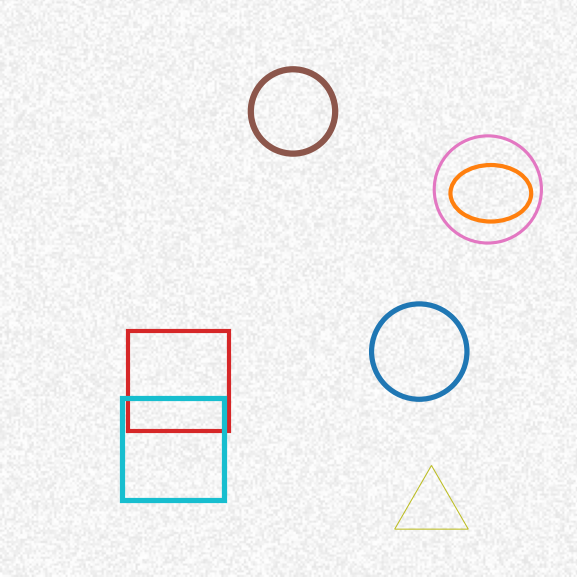[{"shape": "circle", "thickness": 2.5, "radius": 0.41, "center": [0.726, 0.39]}, {"shape": "oval", "thickness": 2, "radius": 0.35, "center": [0.85, 0.664]}, {"shape": "square", "thickness": 2, "radius": 0.43, "center": [0.309, 0.339]}, {"shape": "circle", "thickness": 3, "radius": 0.37, "center": [0.507, 0.806]}, {"shape": "circle", "thickness": 1.5, "radius": 0.46, "center": [0.845, 0.671]}, {"shape": "triangle", "thickness": 0.5, "radius": 0.37, "center": [0.747, 0.12]}, {"shape": "square", "thickness": 2.5, "radius": 0.44, "center": [0.3, 0.222]}]